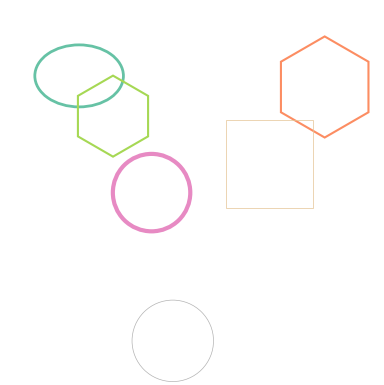[{"shape": "oval", "thickness": 2, "radius": 0.58, "center": [0.206, 0.803]}, {"shape": "hexagon", "thickness": 1.5, "radius": 0.66, "center": [0.843, 0.774]}, {"shape": "circle", "thickness": 3, "radius": 0.5, "center": [0.394, 0.5]}, {"shape": "hexagon", "thickness": 1.5, "radius": 0.53, "center": [0.294, 0.698]}, {"shape": "square", "thickness": 0.5, "radius": 0.57, "center": [0.7, 0.574]}, {"shape": "circle", "thickness": 0.5, "radius": 0.53, "center": [0.449, 0.115]}]